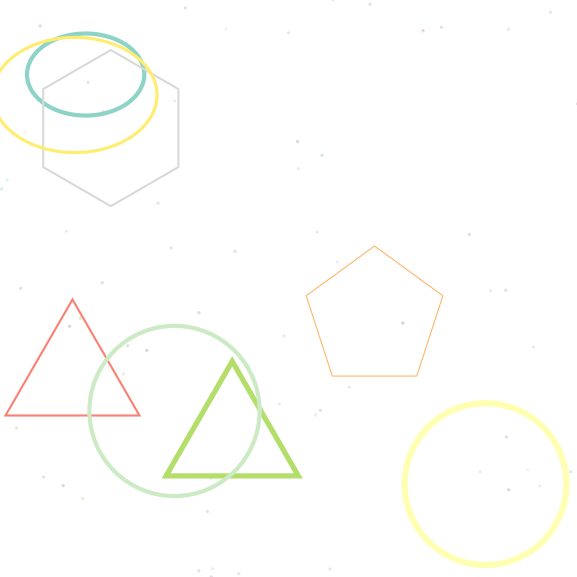[{"shape": "oval", "thickness": 2, "radius": 0.51, "center": [0.148, 0.87]}, {"shape": "circle", "thickness": 3, "radius": 0.7, "center": [0.841, 0.161]}, {"shape": "triangle", "thickness": 1, "radius": 0.67, "center": [0.126, 0.347]}, {"shape": "pentagon", "thickness": 0.5, "radius": 0.62, "center": [0.649, 0.449]}, {"shape": "triangle", "thickness": 2.5, "radius": 0.66, "center": [0.402, 0.241]}, {"shape": "hexagon", "thickness": 1, "radius": 0.68, "center": [0.192, 0.777]}, {"shape": "circle", "thickness": 2, "radius": 0.74, "center": [0.302, 0.288]}, {"shape": "oval", "thickness": 1.5, "radius": 0.71, "center": [0.129, 0.835]}]